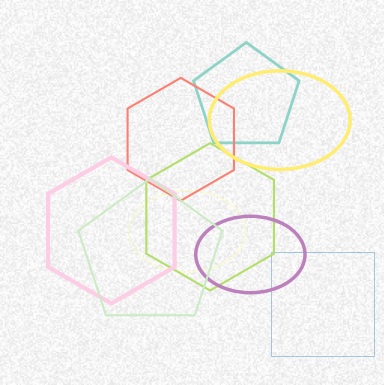[{"shape": "pentagon", "thickness": 2, "radius": 0.72, "center": [0.64, 0.746]}, {"shape": "oval", "thickness": 0.5, "radius": 0.75, "center": [0.487, 0.399]}, {"shape": "hexagon", "thickness": 1.5, "radius": 0.8, "center": [0.47, 0.638]}, {"shape": "square", "thickness": 0.5, "radius": 0.67, "center": [0.838, 0.21]}, {"shape": "hexagon", "thickness": 1.5, "radius": 0.96, "center": [0.546, 0.437]}, {"shape": "hexagon", "thickness": 3, "radius": 0.95, "center": [0.289, 0.402]}, {"shape": "oval", "thickness": 2.5, "radius": 0.71, "center": [0.65, 0.339]}, {"shape": "pentagon", "thickness": 1.5, "radius": 0.98, "center": [0.391, 0.34]}, {"shape": "oval", "thickness": 2.5, "radius": 0.91, "center": [0.726, 0.688]}]